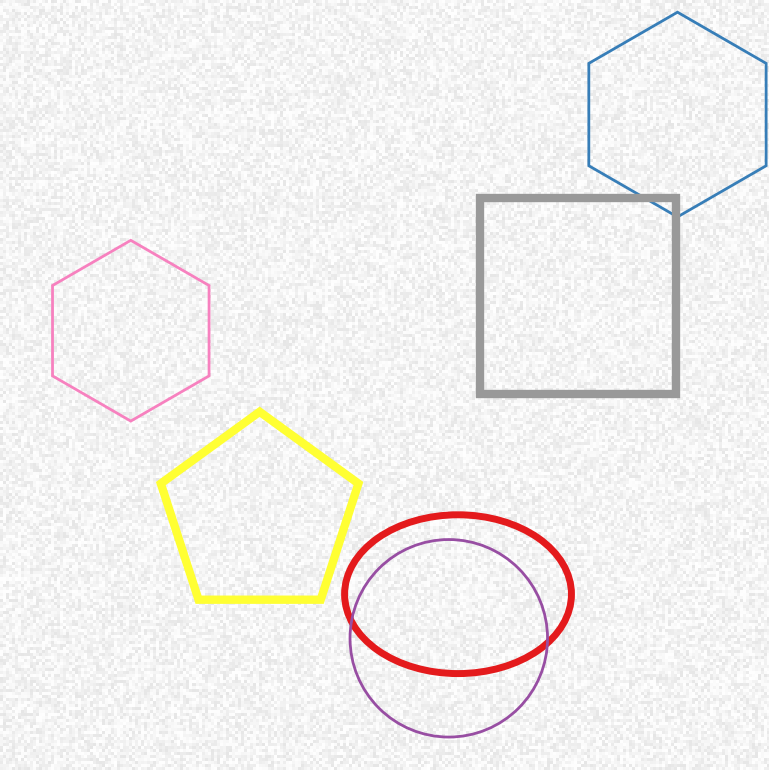[{"shape": "oval", "thickness": 2.5, "radius": 0.74, "center": [0.595, 0.228]}, {"shape": "hexagon", "thickness": 1, "radius": 0.66, "center": [0.88, 0.851]}, {"shape": "circle", "thickness": 1, "radius": 0.64, "center": [0.583, 0.171]}, {"shape": "pentagon", "thickness": 3, "radius": 0.67, "center": [0.337, 0.33]}, {"shape": "hexagon", "thickness": 1, "radius": 0.59, "center": [0.17, 0.571]}, {"shape": "square", "thickness": 3, "radius": 0.64, "center": [0.751, 0.616]}]